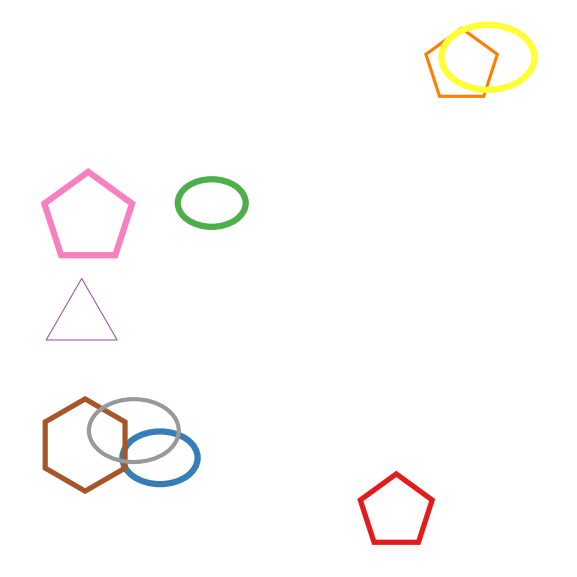[{"shape": "pentagon", "thickness": 2.5, "radius": 0.33, "center": [0.686, 0.113]}, {"shape": "oval", "thickness": 3, "radius": 0.33, "center": [0.277, 0.206]}, {"shape": "oval", "thickness": 3, "radius": 0.29, "center": [0.367, 0.648]}, {"shape": "triangle", "thickness": 0.5, "radius": 0.35, "center": [0.141, 0.446]}, {"shape": "pentagon", "thickness": 1.5, "radius": 0.33, "center": [0.799, 0.885]}, {"shape": "oval", "thickness": 3, "radius": 0.4, "center": [0.845, 0.9]}, {"shape": "hexagon", "thickness": 2.5, "radius": 0.4, "center": [0.147, 0.229]}, {"shape": "pentagon", "thickness": 3, "radius": 0.4, "center": [0.153, 0.622]}, {"shape": "oval", "thickness": 2, "radius": 0.39, "center": [0.232, 0.254]}]